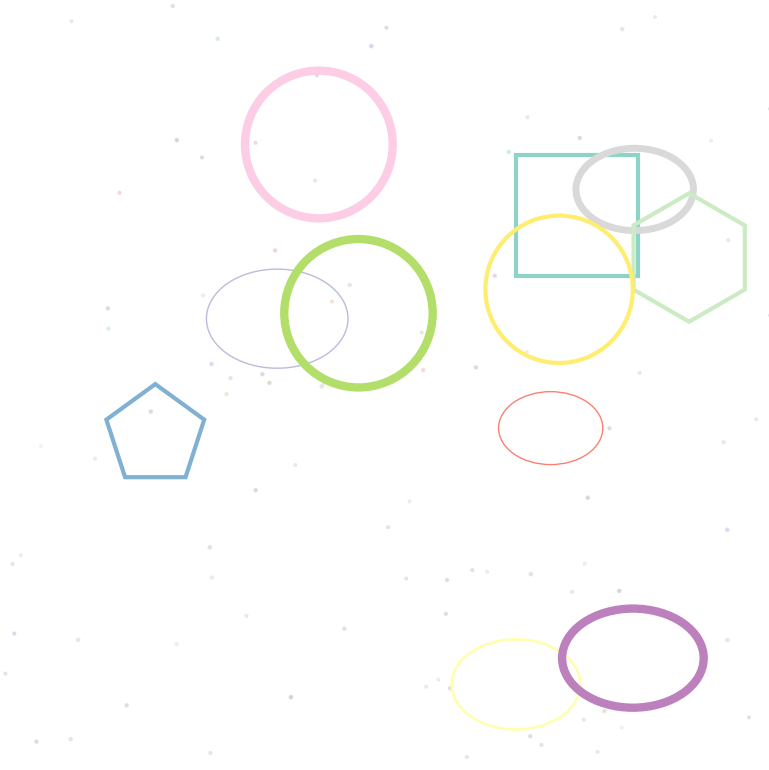[{"shape": "square", "thickness": 1.5, "radius": 0.39, "center": [0.749, 0.72]}, {"shape": "oval", "thickness": 1, "radius": 0.42, "center": [0.67, 0.111]}, {"shape": "oval", "thickness": 0.5, "radius": 0.46, "center": [0.36, 0.586]}, {"shape": "oval", "thickness": 0.5, "radius": 0.34, "center": [0.715, 0.444]}, {"shape": "pentagon", "thickness": 1.5, "radius": 0.33, "center": [0.202, 0.434]}, {"shape": "circle", "thickness": 3, "radius": 0.48, "center": [0.466, 0.593]}, {"shape": "circle", "thickness": 3, "radius": 0.48, "center": [0.414, 0.812]}, {"shape": "oval", "thickness": 2.5, "radius": 0.38, "center": [0.824, 0.754]}, {"shape": "oval", "thickness": 3, "radius": 0.46, "center": [0.822, 0.145]}, {"shape": "hexagon", "thickness": 1.5, "radius": 0.42, "center": [0.895, 0.666]}, {"shape": "circle", "thickness": 1.5, "radius": 0.48, "center": [0.726, 0.624]}]